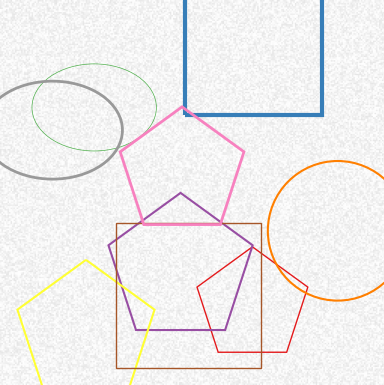[{"shape": "pentagon", "thickness": 1, "radius": 0.76, "center": [0.656, 0.208]}, {"shape": "square", "thickness": 3, "radius": 0.89, "center": [0.659, 0.878]}, {"shape": "oval", "thickness": 0.5, "radius": 0.81, "center": [0.245, 0.721]}, {"shape": "pentagon", "thickness": 1.5, "radius": 0.98, "center": [0.469, 0.302]}, {"shape": "circle", "thickness": 1.5, "radius": 0.91, "center": [0.877, 0.401]}, {"shape": "pentagon", "thickness": 1.5, "radius": 0.94, "center": [0.223, 0.138]}, {"shape": "square", "thickness": 1, "radius": 0.94, "center": [0.489, 0.232]}, {"shape": "pentagon", "thickness": 2, "radius": 0.84, "center": [0.473, 0.553]}, {"shape": "oval", "thickness": 2, "radius": 0.91, "center": [0.136, 0.662]}]